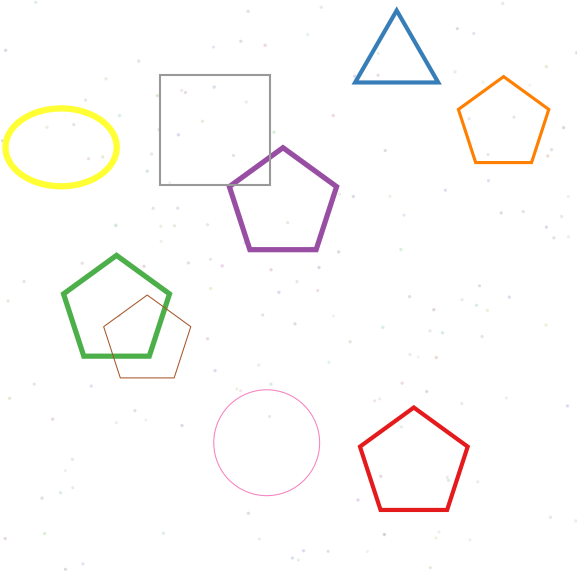[{"shape": "pentagon", "thickness": 2, "radius": 0.49, "center": [0.717, 0.195]}, {"shape": "triangle", "thickness": 2, "radius": 0.42, "center": [0.687, 0.898]}, {"shape": "pentagon", "thickness": 2.5, "radius": 0.48, "center": [0.202, 0.46]}, {"shape": "pentagon", "thickness": 2.5, "radius": 0.49, "center": [0.49, 0.646]}, {"shape": "pentagon", "thickness": 1.5, "radius": 0.41, "center": [0.872, 0.784]}, {"shape": "oval", "thickness": 3, "radius": 0.48, "center": [0.106, 0.744]}, {"shape": "pentagon", "thickness": 0.5, "radius": 0.4, "center": [0.255, 0.409]}, {"shape": "circle", "thickness": 0.5, "radius": 0.46, "center": [0.462, 0.232]}, {"shape": "square", "thickness": 1, "radius": 0.48, "center": [0.372, 0.774]}]